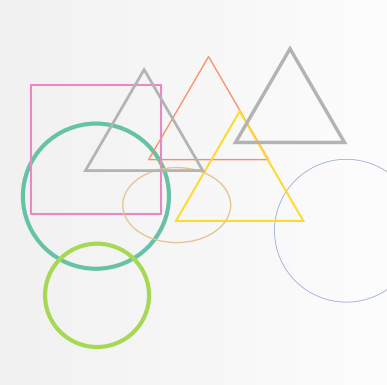[{"shape": "circle", "thickness": 3, "radius": 0.94, "center": [0.248, 0.49]}, {"shape": "triangle", "thickness": 1, "radius": 0.89, "center": [0.538, 0.675]}, {"shape": "circle", "thickness": 0.5, "radius": 0.93, "center": [0.894, 0.401]}, {"shape": "square", "thickness": 1.5, "radius": 0.84, "center": [0.247, 0.612]}, {"shape": "circle", "thickness": 3, "radius": 0.67, "center": [0.25, 0.233]}, {"shape": "triangle", "thickness": 1.5, "radius": 0.95, "center": [0.618, 0.521]}, {"shape": "oval", "thickness": 1, "radius": 0.7, "center": [0.456, 0.467]}, {"shape": "triangle", "thickness": 2, "radius": 0.87, "center": [0.372, 0.644]}, {"shape": "triangle", "thickness": 2.5, "radius": 0.81, "center": [0.748, 0.711]}]